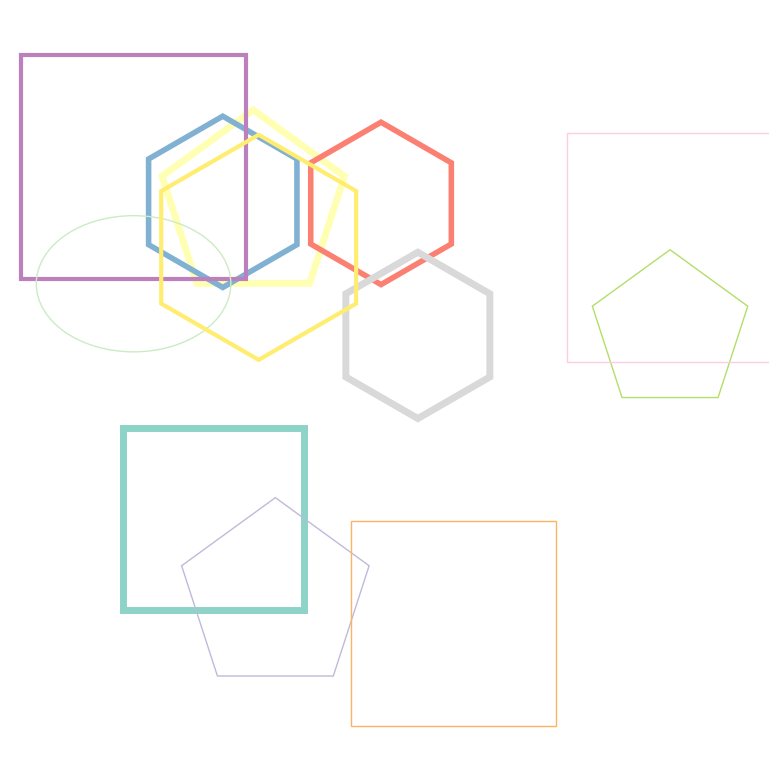[{"shape": "square", "thickness": 2.5, "radius": 0.59, "center": [0.277, 0.326]}, {"shape": "pentagon", "thickness": 2.5, "radius": 0.62, "center": [0.329, 0.733]}, {"shape": "pentagon", "thickness": 0.5, "radius": 0.64, "center": [0.358, 0.226]}, {"shape": "hexagon", "thickness": 2, "radius": 0.53, "center": [0.495, 0.736]}, {"shape": "hexagon", "thickness": 2, "radius": 0.56, "center": [0.289, 0.738]}, {"shape": "square", "thickness": 0.5, "radius": 0.67, "center": [0.589, 0.19]}, {"shape": "pentagon", "thickness": 0.5, "radius": 0.53, "center": [0.87, 0.57]}, {"shape": "square", "thickness": 0.5, "radius": 0.74, "center": [0.886, 0.678]}, {"shape": "hexagon", "thickness": 2.5, "radius": 0.54, "center": [0.543, 0.564]}, {"shape": "square", "thickness": 1.5, "radius": 0.73, "center": [0.173, 0.783]}, {"shape": "oval", "thickness": 0.5, "radius": 0.63, "center": [0.173, 0.631]}, {"shape": "hexagon", "thickness": 1.5, "radius": 0.73, "center": [0.336, 0.679]}]